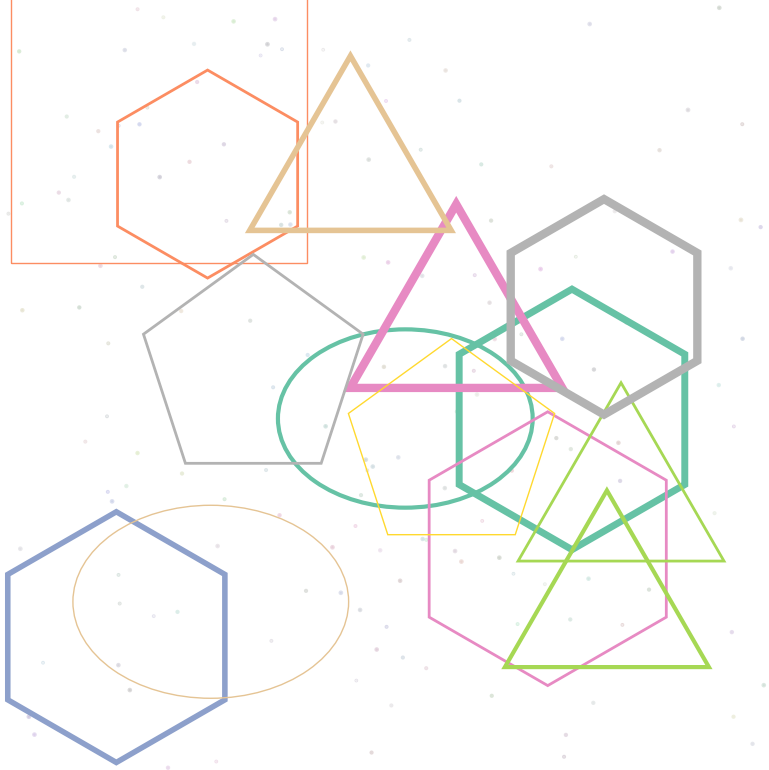[{"shape": "hexagon", "thickness": 2.5, "radius": 0.85, "center": [0.743, 0.455]}, {"shape": "oval", "thickness": 1.5, "radius": 0.83, "center": [0.526, 0.456]}, {"shape": "hexagon", "thickness": 1, "radius": 0.68, "center": [0.27, 0.774]}, {"shape": "square", "thickness": 0.5, "radius": 0.96, "center": [0.206, 0.851]}, {"shape": "hexagon", "thickness": 2, "radius": 0.81, "center": [0.151, 0.173]}, {"shape": "hexagon", "thickness": 1, "radius": 0.89, "center": [0.711, 0.287]}, {"shape": "triangle", "thickness": 3, "radius": 0.8, "center": [0.592, 0.576]}, {"shape": "triangle", "thickness": 1, "radius": 0.77, "center": [0.807, 0.349]}, {"shape": "triangle", "thickness": 1.5, "radius": 0.76, "center": [0.788, 0.21]}, {"shape": "pentagon", "thickness": 0.5, "radius": 0.7, "center": [0.586, 0.42]}, {"shape": "triangle", "thickness": 2, "radius": 0.76, "center": [0.455, 0.776]}, {"shape": "oval", "thickness": 0.5, "radius": 0.9, "center": [0.274, 0.218]}, {"shape": "pentagon", "thickness": 1, "radius": 0.75, "center": [0.329, 0.52]}, {"shape": "hexagon", "thickness": 3, "radius": 0.7, "center": [0.784, 0.601]}]